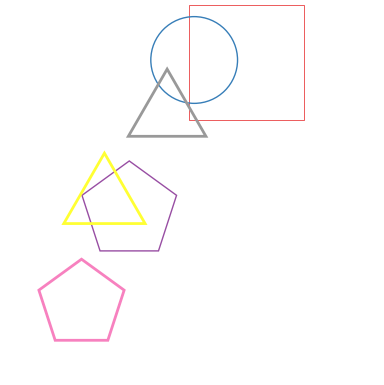[{"shape": "square", "thickness": 0.5, "radius": 0.75, "center": [0.641, 0.837]}, {"shape": "circle", "thickness": 1, "radius": 0.56, "center": [0.504, 0.844]}, {"shape": "pentagon", "thickness": 1, "radius": 0.65, "center": [0.336, 0.453]}, {"shape": "triangle", "thickness": 2, "radius": 0.61, "center": [0.271, 0.48]}, {"shape": "pentagon", "thickness": 2, "radius": 0.58, "center": [0.212, 0.21]}, {"shape": "triangle", "thickness": 2, "radius": 0.58, "center": [0.434, 0.704]}]